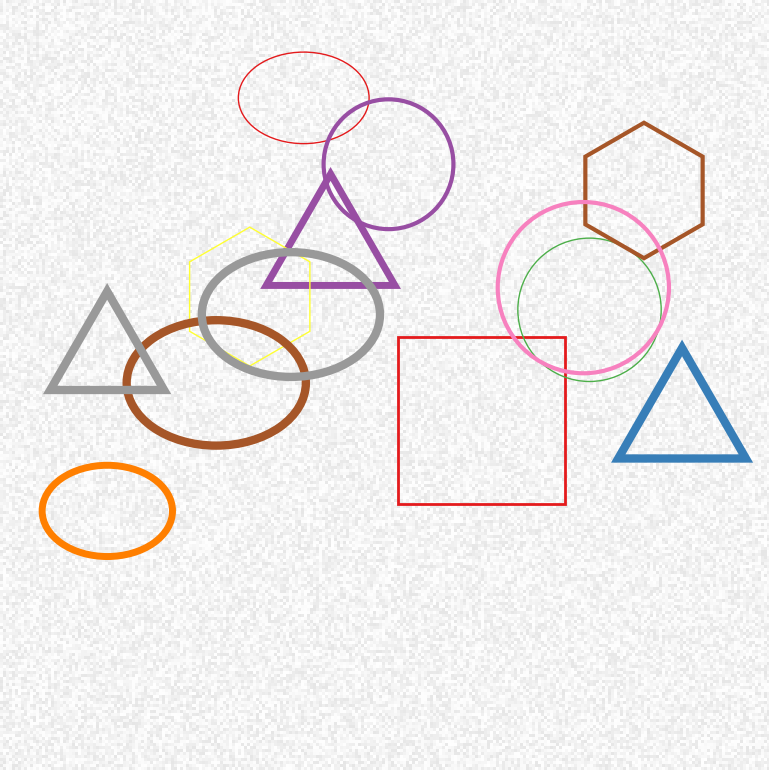[{"shape": "oval", "thickness": 0.5, "radius": 0.42, "center": [0.394, 0.873]}, {"shape": "square", "thickness": 1, "radius": 0.54, "center": [0.625, 0.454]}, {"shape": "triangle", "thickness": 3, "radius": 0.48, "center": [0.886, 0.452]}, {"shape": "circle", "thickness": 0.5, "radius": 0.47, "center": [0.766, 0.598]}, {"shape": "triangle", "thickness": 2.5, "radius": 0.48, "center": [0.429, 0.678]}, {"shape": "circle", "thickness": 1.5, "radius": 0.42, "center": [0.505, 0.787]}, {"shape": "oval", "thickness": 2.5, "radius": 0.42, "center": [0.139, 0.336]}, {"shape": "hexagon", "thickness": 0.5, "radius": 0.45, "center": [0.324, 0.615]}, {"shape": "oval", "thickness": 3, "radius": 0.58, "center": [0.281, 0.503]}, {"shape": "hexagon", "thickness": 1.5, "radius": 0.44, "center": [0.836, 0.753]}, {"shape": "circle", "thickness": 1.5, "radius": 0.56, "center": [0.758, 0.626]}, {"shape": "triangle", "thickness": 3, "radius": 0.43, "center": [0.139, 0.536]}, {"shape": "oval", "thickness": 3, "radius": 0.58, "center": [0.378, 0.592]}]